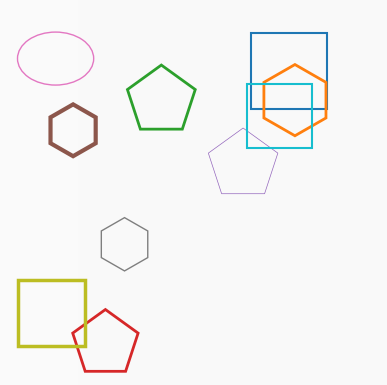[{"shape": "square", "thickness": 1.5, "radius": 0.49, "center": [0.746, 0.817]}, {"shape": "hexagon", "thickness": 2, "radius": 0.46, "center": [0.761, 0.74]}, {"shape": "pentagon", "thickness": 2, "radius": 0.46, "center": [0.416, 0.739]}, {"shape": "pentagon", "thickness": 2, "radius": 0.44, "center": [0.272, 0.107]}, {"shape": "pentagon", "thickness": 0.5, "radius": 0.47, "center": [0.627, 0.573]}, {"shape": "hexagon", "thickness": 3, "radius": 0.34, "center": [0.189, 0.662]}, {"shape": "oval", "thickness": 1, "radius": 0.49, "center": [0.143, 0.848]}, {"shape": "hexagon", "thickness": 1, "radius": 0.35, "center": [0.321, 0.366]}, {"shape": "square", "thickness": 2.5, "radius": 0.43, "center": [0.132, 0.188]}, {"shape": "square", "thickness": 1.5, "radius": 0.42, "center": [0.721, 0.698]}]